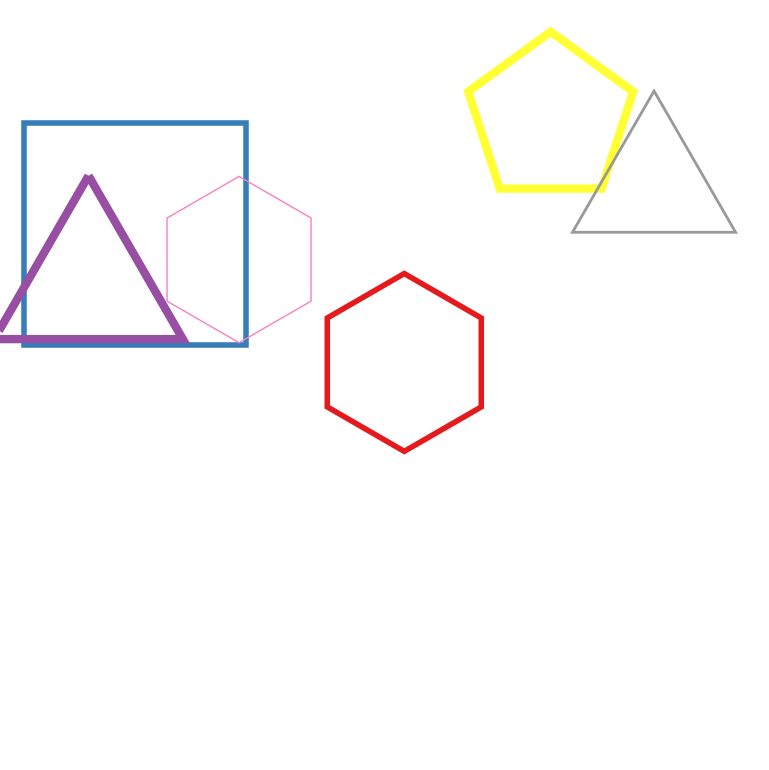[{"shape": "hexagon", "thickness": 2, "radius": 0.58, "center": [0.525, 0.529]}, {"shape": "square", "thickness": 2, "radius": 0.72, "center": [0.176, 0.696]}, {"shape": "triangle", "thickness": 3, "radius": 0.71, "center": [0.115, 0.63]}, {"shape": "pentagon", "thickness": 3, "radius": 0.56, "center": [0.715, 0.846]}, {"shape": "hexagon", "thickness": 0.5, "radius": 0.54, "center": [0.31, 0.663]}, {"shape": "triangle", "thickness": 1, "radius": 0.61, "center": [0.849, 0.76]}]